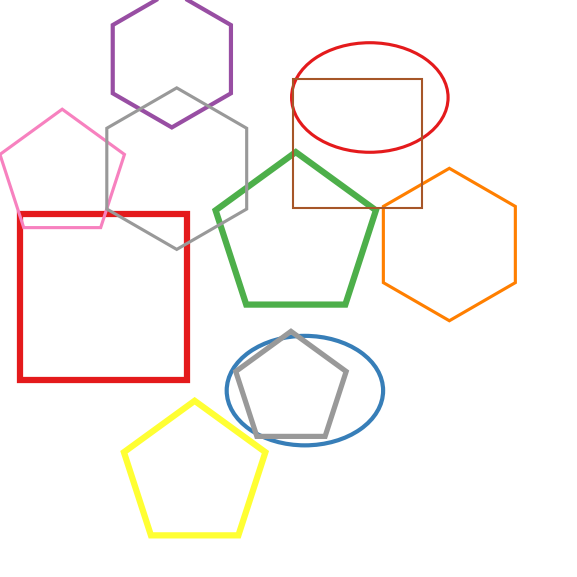[{"shape": "oval", "thickness": 1.5, "radius": 0.68, "center": [0.64, 0.83]}, {"shape": "square", "thickness": 3, "radius": 0.72, "center": [0.179, 0.485]}, {"shape": "oval", "thickness": 2, "radius": 0.68, "center": [0.528, 0.323]}, {"shape": "pentagon", "thickness": 3, "radius": 0.73, "center": [0.512, 0.59]}, {"shape": "hexagon", "thickness": 2, "radius": 0.59, "center": [0.298, 0.897]}, {"shape": "hexagon", "thickness": 1.5, "radius": 0.66, "center": [0.778, 0.576]}, {"shape": "pentagon", "thickness": 3, "radius": 0.64, "center": [0.337, 0.176]}, {"shape": "square", "thickness": 1, "radius": 0.56, "center": [0.619, 0.751]}, {"shape": "pentagon", "thickness": 1.5, "radius": 0.57, "center": [0.108, 0.697]}, {"shape": "pentagon", "thickness": 2.5, "radius": 0.5, "center": [0.504, 0.325]}, {"shape": "hexagon", "thickness": 1.5, "radius": 0.7, "center": [0.306, 0.707]}]